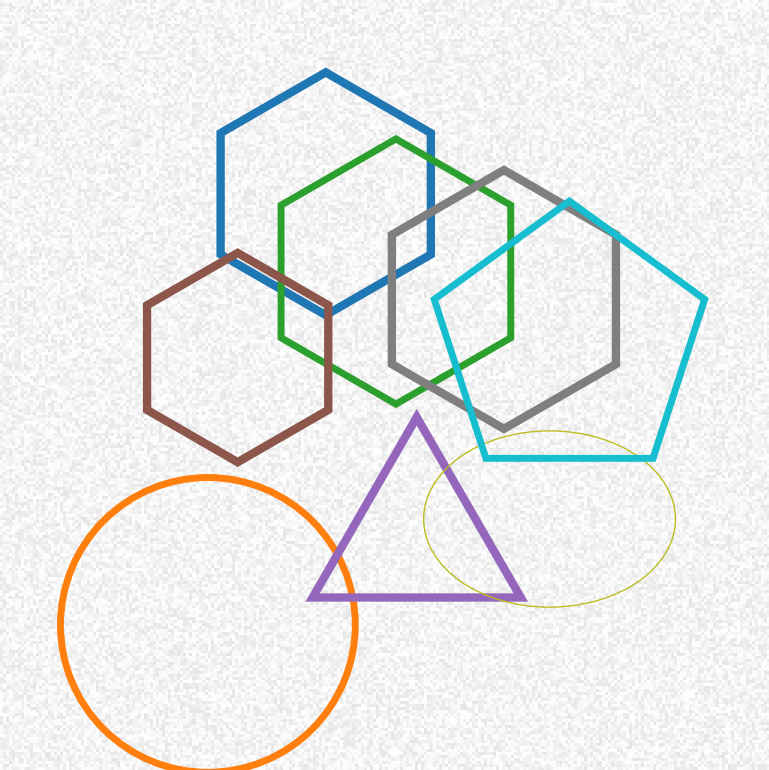[{"shape": "hexagon", "thickness": 3, "radius": 0.79, "center": [0.423, 0.748]}, {"shape": "circle", "thickness": 2.5, "radius": 0.96, "center": [0.27, 0.188]}, {"shape": "hexagon", "thickness": 2.5, "radius": 0.86, "center": [0.514, 0.647]}, {"shape": "triangle", "thickness": 3, "radius": 0.78, "center": [0.541, 0.302]}, {"shape": "hexagon", "thickness": 3, "radius": 0.68, "center": [0.309, 0.536]}, {"shape": "hexagon", "thickness": 3, "radius": 0.84, "center": [0.654, 0.611]}, {"shape": "oval", "thickness": 0.5, "radius": 0.82, "center": [0.714, 0.326]}, {"shape": "pentagon", "thickness": 2.5, "radius": 0.92, "center": [0.74, 0.554]}]